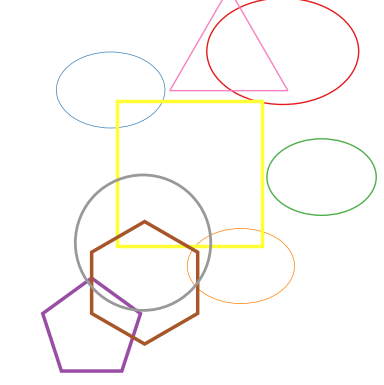[{"shape": "oval", "thickness": 1, "radius": 0.99, "center": [0.734, 0.867]}, {"shape": "oval", "thickness": 0.5, "radius": 0.71, "center": [0.287, 0.766]}, {"shape": "oval", "thickness": 1, "radius": 0.71, "center": [0.835, 0.54]}, {"shape": "pentagon", "thickness": 2.5, "radius": 0.67, "center": [0.238, 0.144]}, {"shape": "oval", "thickness": 0.5, "radius": 0.7, "center": [0.626, 0.309]}, {"shape": "square", "thickness": 2.5, "radius": 0.94, "center": [0.492, 0.549]}, {"shape": "hexagon", "thickness": 2.5, "radius": 0.8, "center": [0.376, 0.265]}, {"shape": "triangle", "thickness": 1, "radius": 0.89, "center": [0.594, 0.853]}, {"shape": "circle", "thickness": 2, "radius": 0.88, "center": [0.372, 0.37]}]